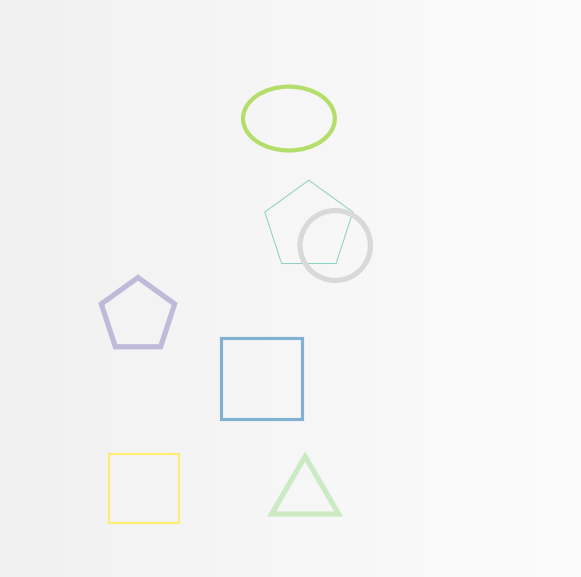[{"shape": "pentagon", "thickness": 0.5, "radius": 0.4, "center": [0.531, 0.607]}, {"shape": "pentagon", "thickness": 2.5, "radius": 0.33, "center": [0.237, 0.452]}, {"shape": "square", "thickness": 1.5, "radius": 0.35, "center": [0.45, 0.344]}, {"shape": "oval", "thickness": 2, "radius": 0.39, "center": [0.497, 0.794]}, {"shape": "circle", "thickness": 2.5, "radius": 0.3, "center": [0.577, 0.574]}, {"shape": "triangle", "thickness": 2.5, "radius": 0.33, "center": [0.525, 0.142]}, {"shape": "square", "thickness": 1, "radius": 0.3, "center": [0.247, 0.153]}]